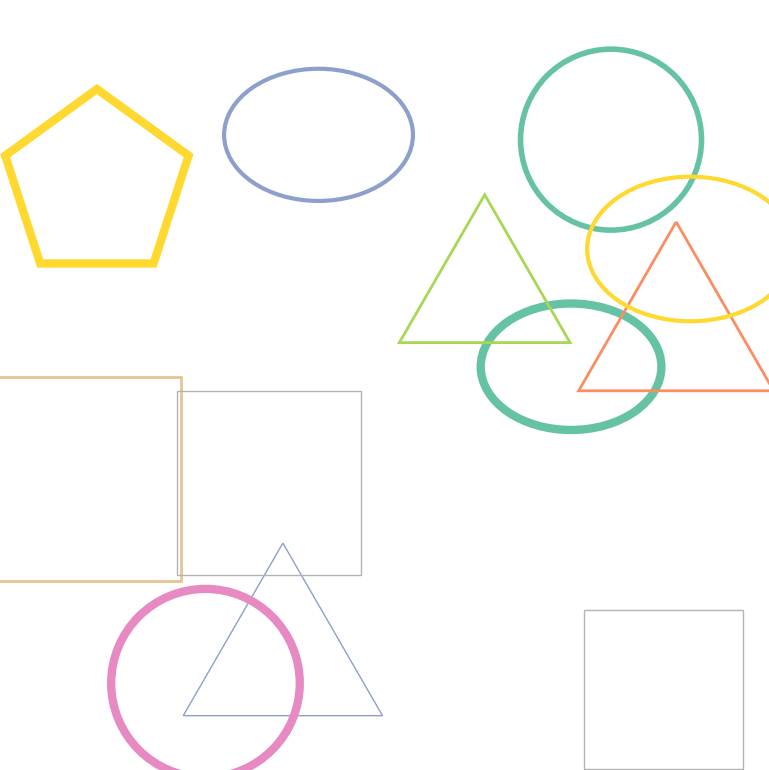[{"shape": "oval", "thickness": 3, "radius": 0.59, "center": [0.742, 0.524]}, {"shape": "circle", "thickness": 2, "radius": 0.59, "center": [0.794, 0.819]}, {"shape": "triangle", "thickness": 1, "radius": 0.73, "center": [0.878, 0.566]}, {"shape": "triangle", "thickness": 0.5, "radius": 0.75, "center": [0.367, 0.145]}, {"shape": "oval", "thickness": 1.5, "radius": 0.61, "center": [0.414, 0.825]}, {"shape": "circle", "thickness": 3, "radius": 0.61, "center": [0.267, 0.113]}, {"shape": "triangle", "thickness": 1, "radius": 0.64, "center": [0.629, 0.619]}, {"shape": "oval", "thickness": 1.5, "radius": 0.67, "center": [0.897, 0.677]}, {"shape": "pentagon", "thickness": 3, "radius": 0.63, "center": [0.126, 0.759]}, {"shape": "square", "thickness": 1, "radius": 0.66, "center": [0.102, 0.378]}, {"shape": "square", "thickness": 0.5, "radius": 0.52, "center": [0.862, 0.105]}, {"shape": "square", "thickness": 0.5, "radius": 0.6, "center": [0.349, 0.373]}]